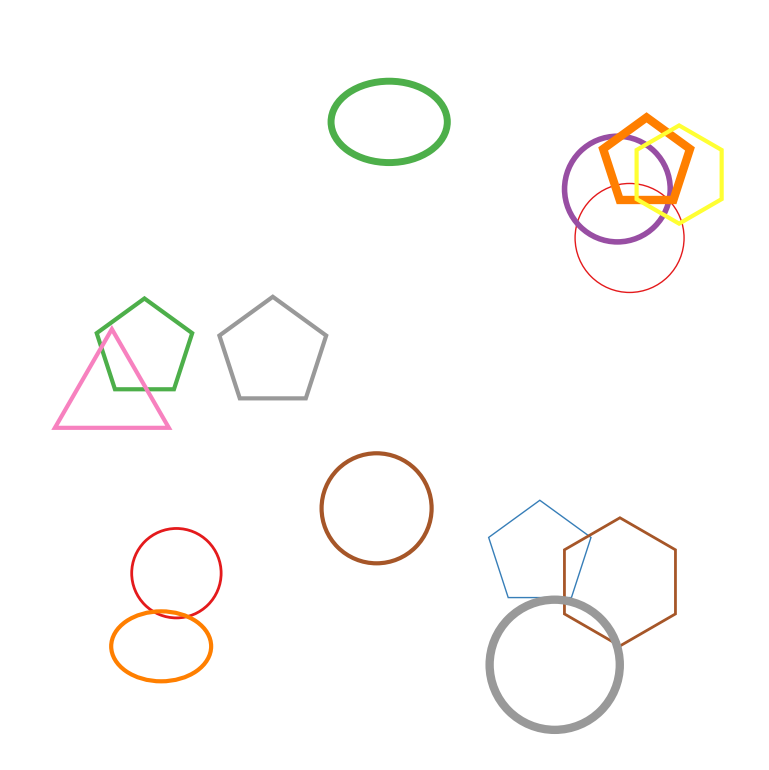[{"shape": "circle", "thickness": 0.5, "radius": 0.35, "center": [0.818, 0.691]}, {"shape": "circle", "thickness": 1, "radius": 0.29, "center": [0.229, 0.256]}, {"shape": "pentagon", "thickness": 0.5, "radius": 0.35, "center": [0.701, 0.28]}, {"shape": "pentagon", "thickness": 1.5, "radius": 0.33, "center": [0.188, 0.547]}, {"shape": "oval", "thickness": 2.5, "radius": 0.38, "center": [0.505, 0.842]}, {"shape": "circle", "thickness": 2, "radius": 0.34, "center": [0.802, 0.754]}, {"shape": "oval", "thickness": 1.5, "radius": 0.32, "center": [0.209, 0.161]}, {"shape": "pentagon", "thickness": 3, "radius": 0.3, "center": [0.84, 0.788]}, {"shape": "hexagon", "thickness": 1.5, "radius": 0.32, "center": [0.882, 0.773]}, {"shape": "hexagon", "thickness": 1, "radius": 0.42, "center": [0.805, 0.244]}, {"shape": "circle", "thickness": 1.5, "radius": 0.36, "center": [0.489, 0.34]}, {"shape": "triangle", "thickness": 1.5, "radius": 0.43, "center": [0.145, 0.487]}, {"shape": "circle", "thickness": 3, "radius": 0.42, "center": [0.72, 0.137]}, {"shape": "pentagon", "thickness": 1.5, "radius": 0.36, "center": [0.354, 0.542]}]